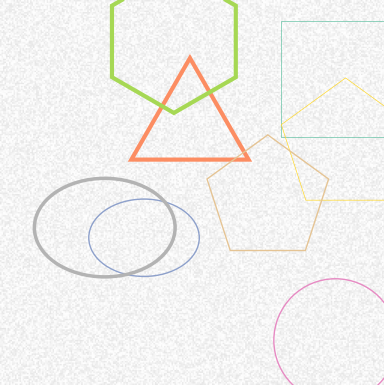[{"shape": "square", "thickness": 0.5, "radius": 0.76, "center": [0.881, 0.795]}, {"shape": "triangle", "thickness": 3, "radius": 0.88, "center": [0.493, 0.673]}, {"shape": "oval", "thickness": 1, "radius": 0.72, "center": [0.374, 0.382]}, {"shape": "circle", "thickness": 1, "radius": 0.8, "center": [0.871, 0.116]}, {"shape": "hexagon", "thickness": 3, "radius": 0.93, "center": [0.452, 0.892]}, {"shape": "pentagon", "thickness": 0.5, "radius": 0.88, "center": [0.898, 0.622]}, {"shape": "pentagon", "thickness": 1, "radius": 0.83, "center": [0.696, 0.484]}, {"shape": "oval", "thickness": 2.5, "radius": 0.91, "center": [0.272, 0.409]}]